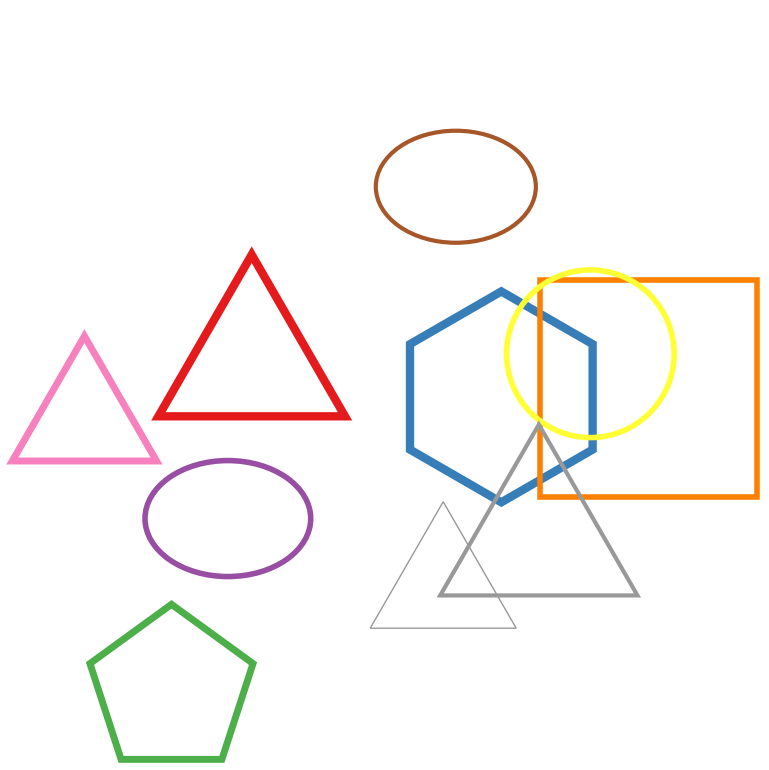[{"shape": "triangle", "thickness": 3, "radius": 0.7, "center": [0.327, 0.529]}, {"shape": "hexagon", "thickness": 3, "radius": 0.68, "center": [0.651, 0.485]}, {"shape": "pentagon", "thickness": 2.5, "radius": 0.56, "center": [0.223, 0.104]}, {"shape": "oval", "thickness": 2, "radius": 0.54, "center": [0.296, 0.327]}, {"shape": "square", "thickness": 2, "radius": 0.7, "center": [0.843, 0.496]}, {"shape": "circle", "thickness": 2, "radius": 0.54, "center": [0.767, 0.541]}, {"shape": "oval", "thickness": 1.5, "radius": 0.52, "center": [0.592, 0.757]}, {"shape": "triangle", "thickness": 2.5, "radius": 0.54, "center": [0.11, 0.455]}, {"shape": "triangle", "thickness": 0.5, "radius": 0.55, "center": [0.576, 0.239]}, {"shape": "triangle", "thickness": 1.5, "radius": 0.74, "center": [0.7, 0.301]}]